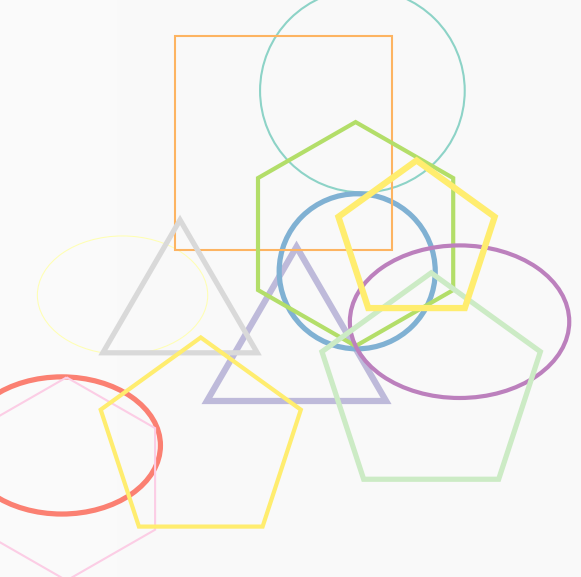[{"shape": "circle", "thickness": 1, "radius": 0.88, "center": [0.623, 0.842]}, {"shape": "oval", "thickness": 0.5, "radius": 0.73, "center": [0.211, 0.488]}, {"shape": "triangle", "thickness": 3, "radius": 0.89, "center": [0.51, 0.394]}, {"shape": "oval", "thickness": 2.5, "radius": 0.85, "center": [0.106, 0.228]}, {"shape": "circle", "thickness": 2.5, "radius": 0.67, "center": [0.615, 0.529]}, {"shape": "square", "thickness": 1, "radius": 0.93, "center": [0.488, 0.751]}, {"shape": "hexagon", "thickness": 2, "radius": 0.97, "center": [0.612, 0.594]}, {"shape": "hexagon", "thickness": 1, "radius": 0.88, "center": [0.115, 0.17]}, {"shape": "triangle", "thickness": 2.5, "radius": 0.77, "center": [0.31, 0.465]}, {"shape": "oval", "thickness": 2, "radius": 0.94, "center": [0.791, 0.442]}, {"shape": "pentagon", "thickness": 2.5, "radius": 0.99, "center": [0.742, 0.329]}, {"shape": "pentagon", "thickness": 2, "radius": 0.91, "center": [0.345, 0.234]}, {"shape": "pentagon", "thickness": 3, "radius": 0.71, "center": [0.717, 0.58]}]